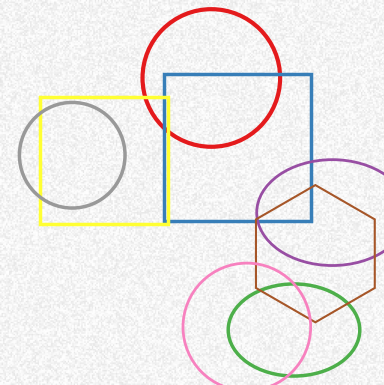[{"shape": "circle", "thickness": 3, "radius": 0.89, "center": [0.549, 0.797]}, {"shape": "square", "thickness": 2.5, "radius": 0.96, "center": [0.617, 0.617]}, {"shape": "oval", "thickness": 2.5, "radius": 0.85, "center": [0.764, 0.143]}, {"shape": "oval", "thickness": 2, "radius": 0.98, "center": [0.863, 0.448]}, {"shape": "square", "thickness": 2.5, "radius": 0.83, "center": [0.27, 0.583]}, {"shape": "hexagon", "thickness": 1.5, "radius": 0.89, "center": [0.819, 0.341]}, {"shape": "circle", "thickness": 2, "radius": 0.83, "center": [0.641, 0.151]}, {"shape": "circle", "thickness": 2.5, "radius": 0.69, "center": [0.188, 0.597]}]